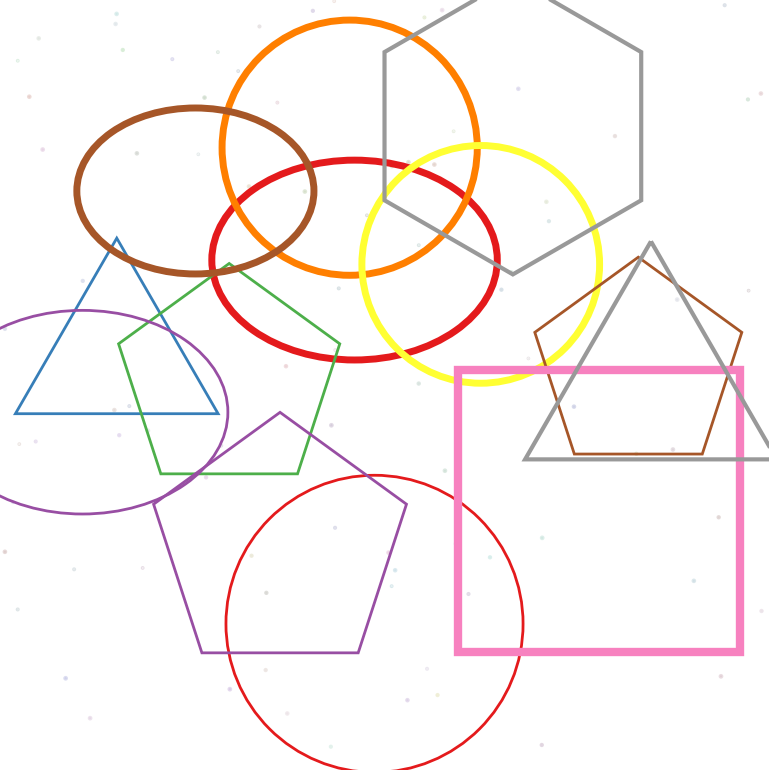[{"shape": "oval", "thickness": 2.5, "radius": 0.93, "center": [0.46, 0.662]}, {"shape": "circle", "thickness": 1, "radius": 0.96, "center": [0.486, 0.19]}, {"shape": "triangle", "thickness": 1, "radius": 0.76, "center": [0.152, 0.539]}, {"shape": "pentagon", "thickness": 1, "radius": 0.76, "center": [0.298, 0.507]}, {"shape": "pentagon", "thickness": 1, "radius": 0.86, "center": [0.364, 0.292]}, {"shape": "oval", "thickness": 1, "radius": 0.94, "center": [0.107, 0.465]}, {"shape": "circle", "thickness": 2.5, "radius": 0.83, "center": [0.454, 0.808]}, {"shape": "circle", "thickness": 2.5, "radius": 0.77, "center": [0.624, 0.657]}, {"shape": "pentagon", "thickness": 1, "radius": 0.71, "center": [0.829, 0.525]}, {"shape": "oval", "thickness": 2.5, "radius": 0.77, "center": [0.254, 0.752]}, {"shape": "square", "thickness": 3, "radius": 0.92, "center": [0.778, 0.337]}, {"shape": "hexagon", "thickness": 1.5, "radius": 0.96, "center": [0.666, 0.836]}, {"shape": "triangle", "thickness": 1.5, "radius": 0.94, "center": [0.845, 0.498]}]